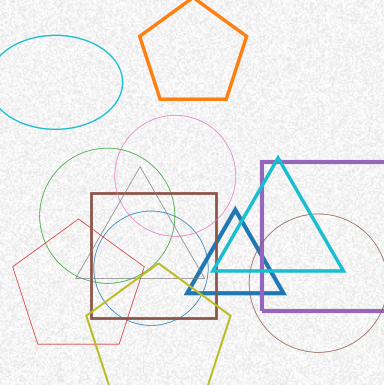[{"shape": "triangle", "thickness": 3, "radius": 0.72, "center": [0.611, 0.311]}, {"shape": "circle", "thickness": 0.5, "radius": 0.74, "center": [0.392, 0.303]}, {"shape": "pentagon", "thickness": 2.5, "radius": 0.73, "center": [0.502, 0.86]}, {"shape": "circle", "thickness": 0.5, "radius": 0.88, "center": [0.279, 0.44]}, {"shape": "pentagon", "thickness": 0.5, "radius": 0.9, "center": [0.204, 0.251]}, {"shape": "square", "thickness": 3, "radius": 0.97, "center": [0.876, 0.386]}, {"shape": "circle", "thickness": 0.5, "radius": 0.9, "center": [0.827, 0.265]}, {"shape": "square", "thickness": 2, "radius": 0.81, "center": [0.398, 0.335]}, {"shape": "circle", "thickness": 0.5, "radius": 0.79, "center": [0.455, 0.543]}, {"shape": "triangle", "thickness": 0.5, "radius": 0.97, "center": [0.364, 0.373]}, {"shape": "pentagon", "thickness": 1.5, "radius": 0.98, "center": [0.412, 0.119]}, {"shape": "triangle", "thickness": 2.5, "radius": 0.98, "center": [0.722, 0.394]}, {"shape": "oval", "thickness": 1, "radius": 0.87, "center": [0.144, 0.786]}]